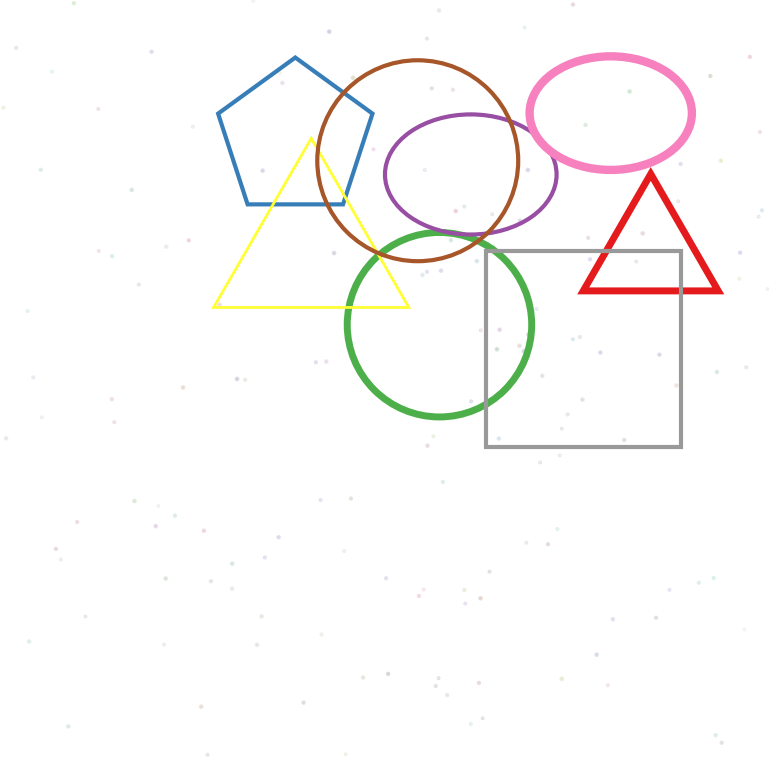[{"shape": "triangle", "thickness": 2.5, "radius": 0.51, "center": [0.845, 0.673]}, {"shape": "pentagon", "thickness": 1.5, "radius": 0.53, "center": [0.384, 0.82]}, {"shape": "circle", "thickness": 2.5, "radius": 0.6, "center": [0.571, 0.578]}, {"shape": "oval", "thickness": 1.5, "radius": 0.56, "center": [0.611, 0.773]}, {"shape": "triangle", "thickness": 1, "radius": 0.73, "center": [0.404, 0.674]}, {"shape": "circle", "thickness": 1.5, "radius": 0.65, "center": [0.543, 0.791]}, {"shape": "oval", "thickness": 3, "radius": 0.53, "center": [0.793, 0.853]}, {"shape": "square", "thickness": 1.5, "radius": 0.64, "center": [0.758, 0.547]}]